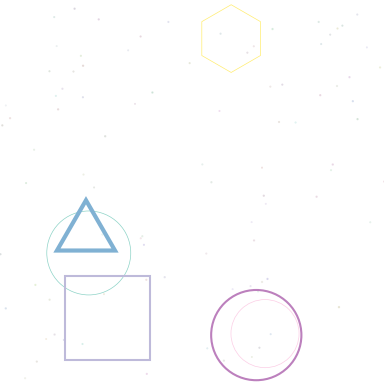[{"shape": "circle", "thickness": 0.5, "radius": 0.55, "center": [0.231, 0.343]}, {"shape": "square", "thickness": 1.5, "radius": 0.55, "center": [0.279, 0.174]}, {"shape": "triangle", "thickness": 3, "radius": 0.44, "center": [0.223, 0.393]}, {"shape": "circle", "thickness": 0.5, "radius": 0.44, "center": [0.688, 0.133]}, {"shape": "circle", "thickness": 1.5, "radius": 0.59, "center": [0.666, 0.13]}, {"shape": "hexagon", "thickness": 0.5, "radius": 0.44, "center": [0.6, 0.9]}]